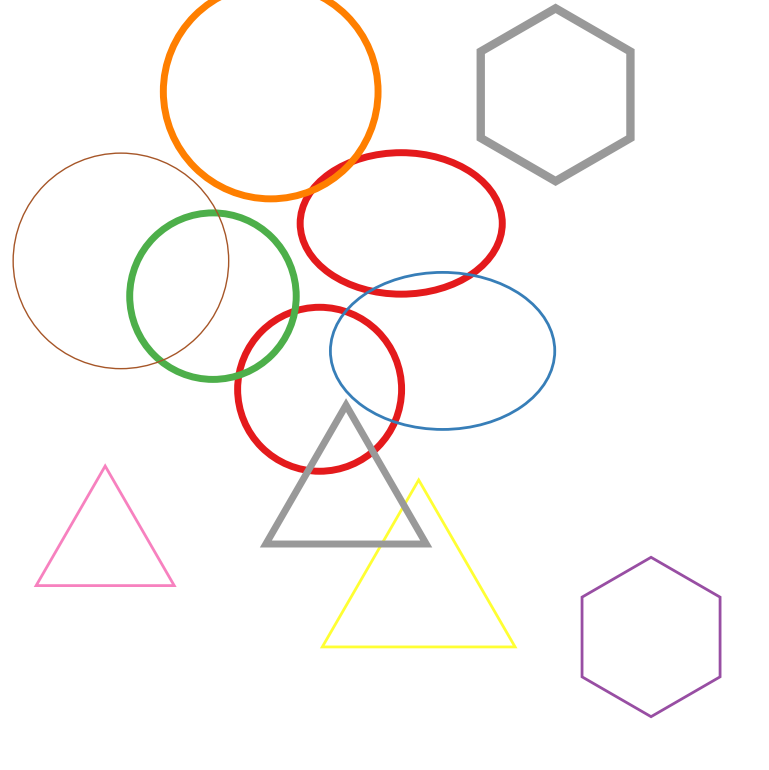[{"shape": "circle", "thickness": 2.5, "radius": 0.53, "center": [0.415, 0.494]}, {"shape": "oval", "thickness": 2.5, "radius": 0.66, "center": [0.521, 0.71]}, {"shape": "oval", "thickness": 1, "radius": 0.73, "center": [0.575, 0.544]}, {"shape": "circle", "thickness": 2.5, "radius": 0.54, "center": [0.277, 0.615]}, {"shape": "hexagon", "thickness": 1, "radius": 0.52, "center": [0.846, 0.173]}, {"shape": "circle", "thickness": 2.5, "radius": 0.7, "center": [0.352, 0.881]}, {"shape": "triangle", "thickness": 1, "radius": 0.72, "center": [0.544, 0.232]}, {"shape": "circle", "thickness": 0.5, "radius": 0.7, "center": [0.157, 0.661]}, {"shape": "triangle", "thickness": 1, "radius": 0.52, "center": [0.137, 0.291]}, {"shape": "hexagon", "thickness": 3, "radius": 0.56, "center": [0.722, 0.877]}, {"shape": "triangle", "thickness": 2.5, "radius": 0.6, "center": [0.449, 0.354]}]